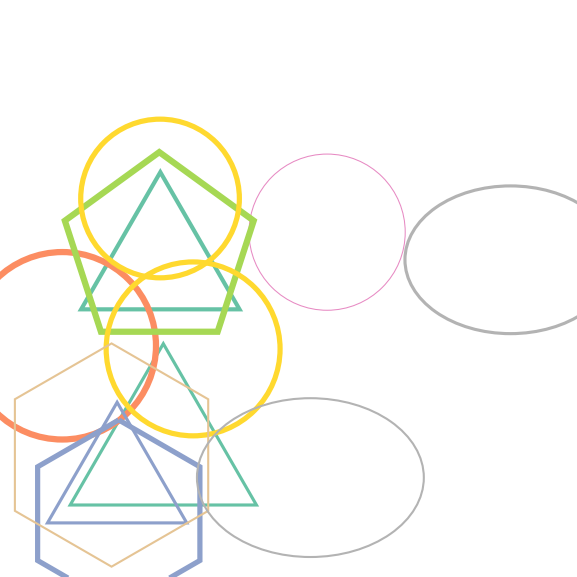[{"shape": "triangle", "thickness": 2, "radius": 0.79, "center": [0.278, 0.543]}, {"shape": "triangle", "thickness": 1.5, "radius": 0.93, "center": [0.283, 0.218]}, {"shape": "circle", "thickness": 3, "radius": 0.81, "center": [0.108, 0.4]}, {"shape": "hexagon", "thickness": 2.5, "radius": 0.81, "center": [0.206, 0.11]}, {"shape": "triangle", "thickness": 1.5, "radius": 0.7, "center": [0.203, 0.163]}, {"shape": "circle", "thickness": 0.5, "radius": 0.68, "center": [0.566, 0.597]}, {"shape": "pentagon", "thickness": 3, "radius": 0.86, "center": [0.276, 0.564]}, {"shape": "circle", "thickness": 2.5, "radius": 0.69, "center": [0.277, 0.655]}, {"shape": "circle", "thickness": 2.5, "radius": 0.75, "center": [0.334, 0.395]}, {"shape": "hexagon", "thickness": 1, "radius": 0.97, "center": [0.193, 0.211]}, {"shape": "oval", "thickness": 1.5, "radius": 0.91, "center": [0.884, 0.549]}, {"shape": "oval", "thickness": 1, "radius": 0.98, "center": [0.537, 0.172]}]